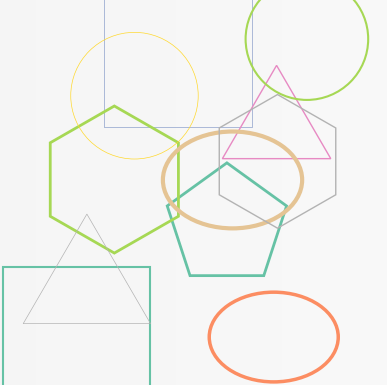[{"shape": "square", "thickness": 1.5, "radius": 0.94, "center": [0.198, 0.118]}, {"shape": "pentagon", "thickness": 2, "radius": 0.81, "center": [0.586, 0.415]}, {"shape": "oval", "thickness": 2.5, "radius": 0.83, "center": [0.706, 0.125]}, {"shape": "square", "thickness": 0.5, "radius": 0.95, "center": [0.46, 0.862]}, {"shape": "triangle", "thickness": 1, "radius": 0.81, "center": [0.714, 0.669]}, {"shape": "hexagon", "thickness": 2, "radius": 0.95, "center": [0.295, 0.534]}, {"shape": "circle", "thickness": 1.5, "radius": 0.79, "center": [0.792, 0.899]}, {"shape": "circle", "thickness": 0.5, "radius": 0.82, "center": [0.347, 0.751]}, {"shape": "oval", "thickness": 3, "radius": 0.9, "center": [0.6, 0.533]}, {"shape": "triangle", "thickness": 0.5, "radius": 0.95, "center": [0.224, 0.254]}, {"shape": "hexagon", "thickness": 1, "radius": 0.87, "center": [0.716, 0.581]}]